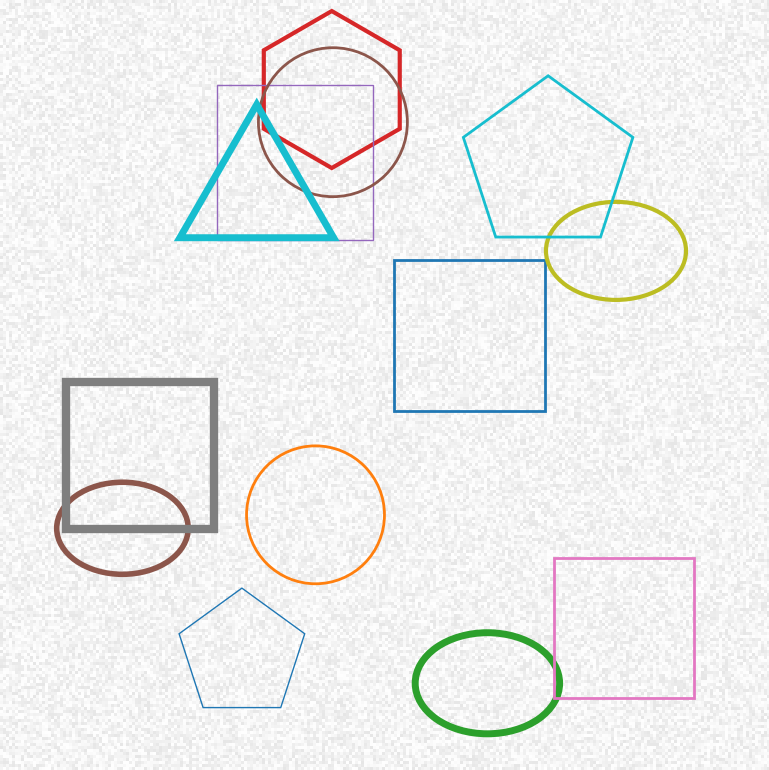[{"shape": "pentagon", "thickness": 0.5, "radius": 0.43, "center": [0.314, 0.15]}, {"shape": "square", "thickness": 1, "radius": 0.49, "center": [0.609, 0.564]}, {"shape": "circle", "thickness": 1, "radius": 0.45, "center": [0.41, 0.331]}, {"shape": "oval", "thickness": 2.5, "radius": 0.47, "center": [0.633, 0.113]}, {"shape": "hexagon", "thickness": 1.5, "radius": 0.51, "center": [0.431, 0.884]}, {"shape": "square", "thickness": 0.5, "radius": 0.51, "center": [0.383, 0.789]}, {"shape": "oval", "thickness": 2, "radius": 0.43, "center": [0.159, 0.314]}, {"shape": "circle", "thickness": 1, "radius": 0.48, "center": [0.432, 0.841]}, {"shape": "square", "thickness": 1, "radius": 0.45, "center": [0.81, 0.185]}, {"shape": "square", "thickness": 3, "radius": 0.48, "center": [0.181, 0.408]}, {"shape": "oval", "thickness": 1.5, "radius": 0.45, "center": [0.8, 0.674]}, {"shape": "triangle", "thickness": 2.5, "radius": 0.58, "center": [0.333, 0.749]}, {"shape": "pentagon", "thickness": 1, "radius": 0.58, "center": [0.712, 0.786]}]